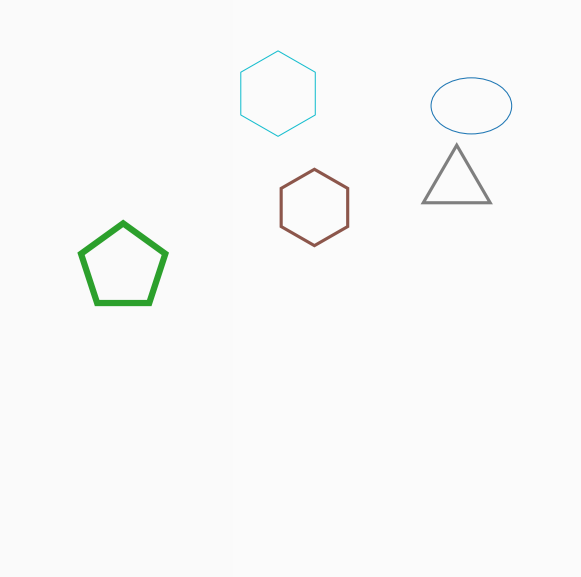[{"shape": "oval", "thickness": 0.5, "radius": 0.35, "center": [0.811, 0.816]}, {"shape": "pentagon", "thickness": 3, "radius": 0.38, "center": [0.212, 0.536]}, {"shape": "hexagon", "thickness": 1.5, "radius": 0.33, "center": [0.541, 0.64]}, {"shape": "triangle", "thickness": 1.5, "radius": 0.33, "center": [0.786, 0.681]}, {"shape": "hexagon", "thickness": 0.5, "radius": 0.37, "center": [0.478, 0.837]}]